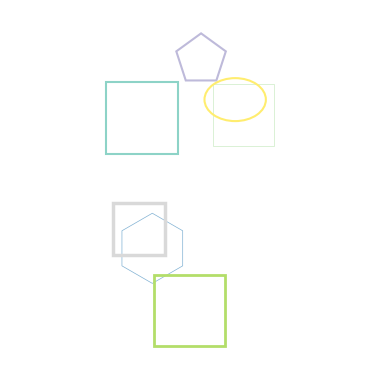[{"shape": "square", "thickness": 1.5, "radius": 0.47, "center": [0.369, 0.693]}, {"shape": "pentagon", "thickness": 1.5, "radius": 0.34, "center": [0.522, 0.846]}, {"shape": "hexagon", "thickness": 0.5, "radius": 0.46, "center": [0.396, 0.355]}, {"shape": "square", "thickness": 2, "radius": 0.46, "center": [0.493, 0.193]}, {"shape": "square", "thickness": 2.5, "radius": 0.34, "center": [0.362, 0.404]}, {"shape": "square", "thickness": 0.5, "radius": 0.4, "center": [0.632, 0.701]}, {"shape": "oval", "thickness": 1.5, "radius": 0.4, "center": [0.611, 0.741]}]